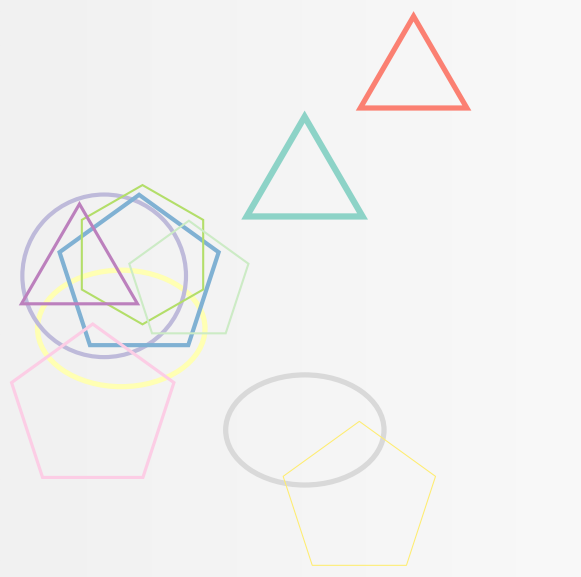[{"shape": "triangle", "thickness": 3, "radius": 0.58, "center": [0.524, 0.682]}, {"shape": "oval", "thickness": 2.5, "radius": 0.72, "center": [0.209, 0.43]}, {"shape": "circle", "thickness": 2, "radius": 0.7, "center": [0.179, 0.522]}, {"shape": "triangle", "thickness": 2.5, "radius": 0.53, "center": [0.712, 0.865]}, {"shape": "pentagon", "thickness": 2, "radius": 0.72, "center": [0.239, 0.518]}, {"shape": "hexagon", "thickness": 1, "radius": 0.6, "center": [0.245, 0.558]}, {"shape": "pentagon", "thickness": 1.5, "radius": 0.73, "center": [0.16, 0.291]}, {"shape": "oval", "thickness": 2.5, "radius": 0.68, "center": [0.524, 0.255]}, {"shape": "triangle", "thickness": 1.5, "radius": 0.58, "center": [0.137, 0.531]}, {"shape": "pentagon", "thickness": 1, "radius": 0.54, "center": [0.325, 0.509]}, {"shape": "pentagon", "thickness": 0.5, "radius": 0.69, "center": [0.618, 0.132]}]